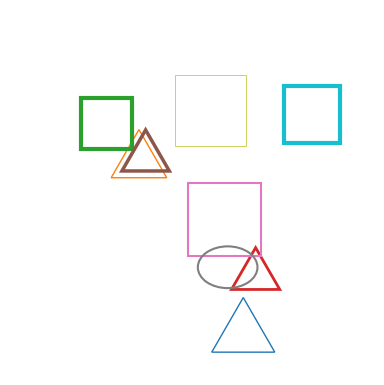[{"shape": "triangle", "thickness": 1, "radius": 0.47, "center": [0.632, 0.133]}, {"shape": "triangle", "thickness": 1, "radius": 0.42, "center": [0.361, 0.58]}, {"shape": "square", "thickness": 3, "radius": 0.33, "center": [0.277, 0.679]}, {"shape": "triangle", "thickness": 2, "radius": 0.36, "center": [0.664, 0.284]}, {"shape": "triangle", "thickness": 2.5, "radius": 0.36, "center": [0.378, 0.591]}, {"shape": "square", "thickness": 1.5, "radius": 0.47, "center": [0.584, 0.429]}, {"shape": "oval", "thickness": 1.5, "radius": 0.39, "center": [0.591, 0.306]}, {"shape": "square", "thickness": 0.5, "radius": 0.46, "center": [0.547, 0.713]}, {"shape": "square", "thickness": 3, "radius": 0.37, "center": [0.81, 0.702]}]